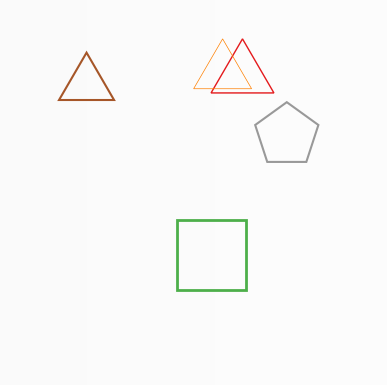[{"shape": "triangle", "thickness": 1, "radius": 0.47, "center": [0.626, 0.805]}, {"shape": "square", "thickness": 2, "radius": 0.45, "center": [0.546, 0.338]}, {"shape": "triangle", "thickness": 0.5, "radius": 0.43, "center": [0.574, 0.813]}, {"shape": "triangle", "thickness": 1.5, "radius": 0.41, "center": [0.223, 0.781]}, {"shape": "pentagon", "thickness": 1.5, "radius": 0.43, "center": [0.74, 0.649]}]